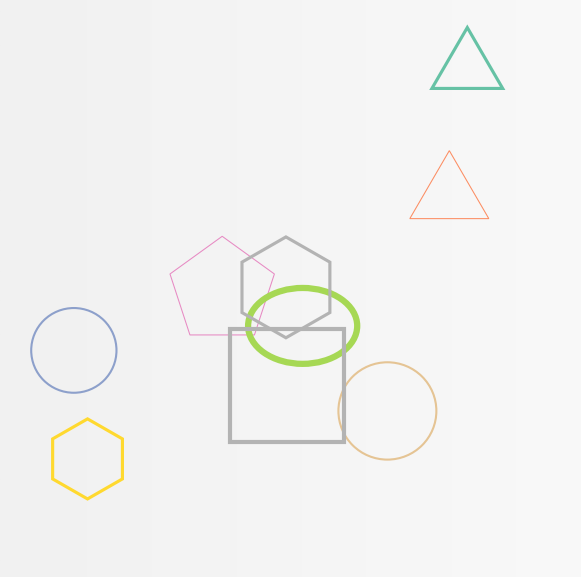[{"shape": "triangle", "thickness": 1.5, "radius": 0.35, "center": [0.804, 0.881]}, {"shape": "triangle", "thickness": 0.5, "radius": 0.39, "center": [0.773, 0.66]}, {"shape": "circle", "thickness": 1, "radius": 0.37, "center": [0.127, 0.392]}, {"shape": "pentagon", "thickness": 0.5, "radius": 0.47, "center": [0.382, 0.496]}, {"shape": "oval", "thickness": 3, "radius": 0.47, "center": [0.521, 0.435]}, {"shape": "hexagon", "thickness": 1.5, "radius": 0.35, "center": [0.151, 0.204]}, {"shape": "circle", "thickness": 1, "radius": 0.42, "center": [0.666, 0.288]}, {"shape": "square", "thickness": 2, "radius": 0.49, "center": [0.494, 0.332]}, {"shape": "hexagon", "thickness": 1.5, "radius": 0.44, "center": [0.492, 0.502]}]